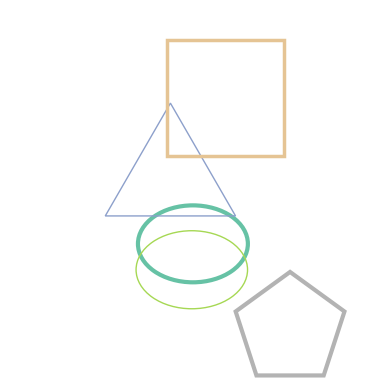[{"shape": "oval", "thickness": 3, "radius": 0.71, "center": [0.501, 0.367]}, {"shape": "triangle", "thickness": 1, "radius": 0.98, "center": [0.443, 0.537]}, {"shape": "oval", "thickness": 1, "radius": 0.72, "center": [0.498, 0.299]}, {"shape": "square", "thickness": 2.5, "radius": 0.76, "center": [0.586, 0.745]}, {"shape": "pentagon", "thickness": 3, "radius": 0.74, "center": [0.753, 0.145]}]